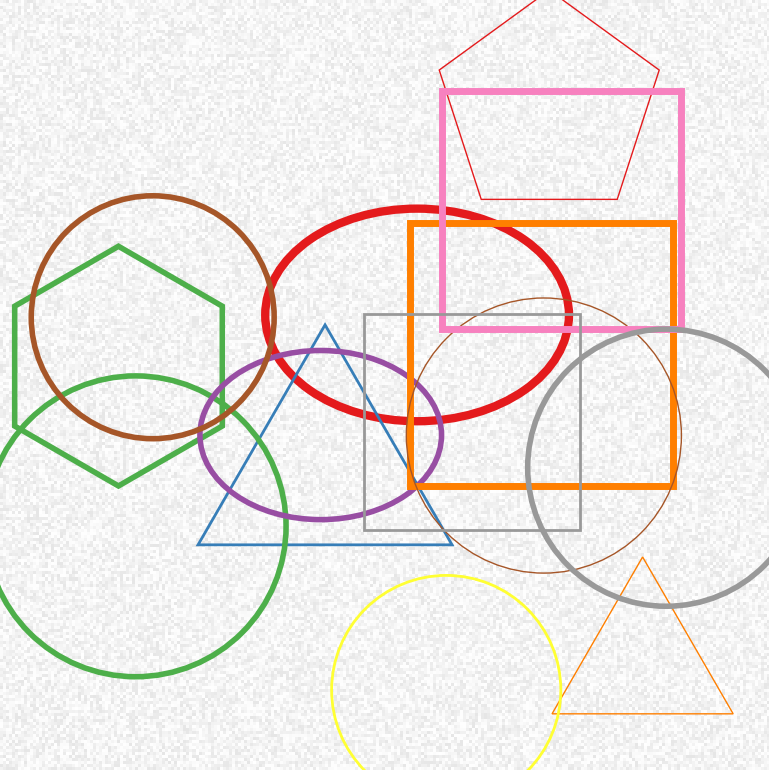[{"shape": "pentagon", "thickness": 0.5, "radius": 0.75, "center": [0.713, 0.863]}, {"shape": "oval", "thickness": 3, "radius": 0.99, "center": [0.542, 0.591]}, {"shape": "triangle", "thickness": 1, "radius": 0.95, "center": [0.422, 0.388]}, {"shape": "circle", "thickness": 2, "radius": 0.98, "center": [0.176, 0.316]}, {"shape": "hexagon", "thickness": 2, "radius": 0.78, "center": [0.154, 0.525]}, {"shape": "oval", "thickness": 2, "radius": 0.78, "center": [0.417, 0.435]}, {"shape": "triangle", "thickness": 0.5, "radius": 0.68, "center": [0.835, 0.141]}, {"shape": "square", "thickness": 2.5, "radius": 0.85, "center": [0.703, 0.54]}, {"shape": "circle", "thickness": 1, "radius": 0.74, "center": [0.58, 0.104]}, {"shape": "circle", "thickness": 2, "radius": 0.79, "center": [0.198, 0.588]}, {"shape": "circle", "thickness": 0.5, "radius": 0.89, "center": [0.706, 0.434]}, {"shape": "square", "thickness": 2.5, "radius": 0.77, "center": [0.73, 0.727]}, {"shape": "square", "thickness": 1, "radius": 0.7, "center": [0.613, 0.452]}, {"shape": "circle", "thickness": 2, "radius": 0.9, "center": [0.865, 0.393]}]